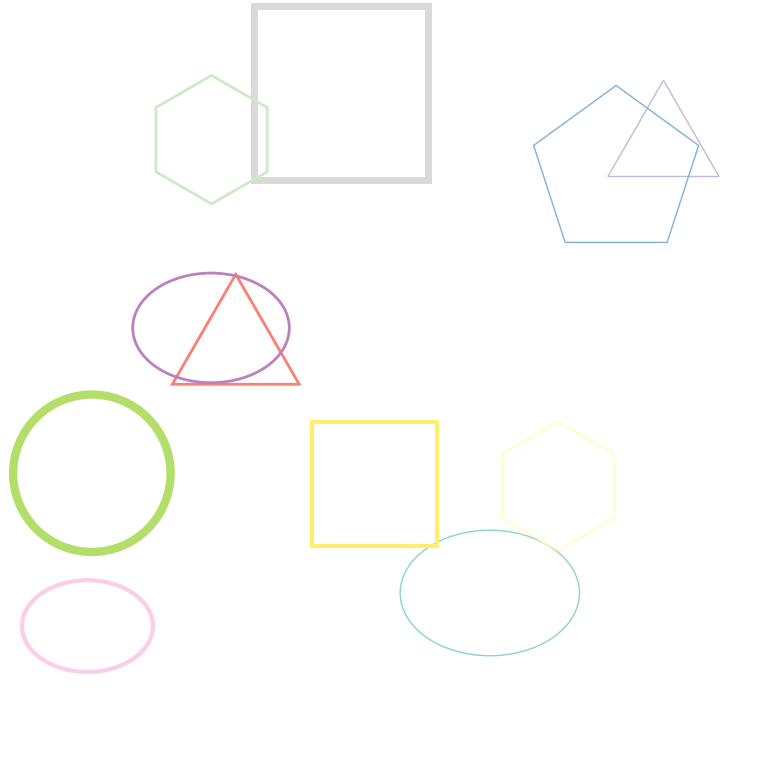[{"shape": "oval", "thickness": 0.5, "radius": 0.58, "center": [0.636, 0.23]}, {"shape": "hexagon", "thickness": 0.5, "radius": 0.42, "center": [0.725, 0.369]}, {"shape": "triangle", "thickness": 0.5, "radius": 0.42, "center": [0.862, 0.812]}, {"shape": "triangle", "thickness": 1, "radius": 0.48, "center": [0.306, 0.549]}, {"shape": "pentagon", "thickness": 0.5, "radius": 0.56, "center": [0.8, 0.776]}, {"shape": "circle", "thickness": 3, "radius": 0.51, "center": [0.119, 0.385]}, {"shape": "oval", "thickness": 1.5, "radius": 0.43, "center": [0.114, 0.187]}, {"shape": "square", "thickness": 2.5, "radius": 0.56, "center": [0.443, 0.88]}, {"shape": "oval", "thickness": 1, "radius": 0.51, "center": [0.274, 0.574]}, {"shape": "hexagon", "thickness": 1, "radius": 0.42, "center": [0.275, 0.819]}, {"shape": "square", "thickness": 1.5, "radius": 0.4, "center": [0.486, 0.372]}]